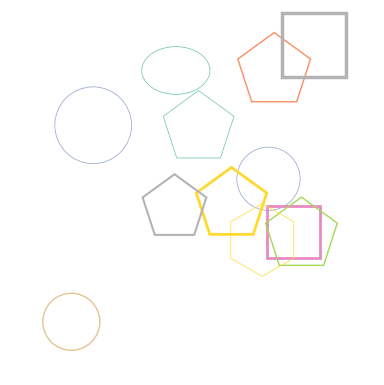[{"shape": "oval", "thickness": 0.5, "radius": 0.44, "center": [0.457, 0.817]}, {"shape": "pentagon", "thickness": 0.5, "radius": 0.48, "center": [0.516, 0.668]}, {"shape": "pentagon", "thickness": 1, "radius": 0.5, "center": [0.712, 0.816]}, {"shape": "circle", "thickness": 0.5, "radius": 0.5, "center": [0.242, 0.675]}, {"shape": "circle", "thickness": 0.5, "radius": 0.41, "center": [0.697, 0.536]}, {"shape": "square", "thickness": 2, "radius": 0.34, "center": [0.761, 0.397]}, {"shape": "pentagon", "thickness": 1, "radius": 0.49, "center": [0.783, 0.39]}, {"shape": "pentagon", "thickness": 2, "radius": 0.48, "center": [0.601, 0.469]}, {"shape": "hexagon", "thickness": 0.5, "radius": 0.47, "center": [0.681, 0.377]}, {"shape": "circle", "thickness": 1, "radius": 0.37, "center": [0.185, 0.164]}, {"shape": "pentagon", "thickness": 1.5, "radius": 0.44, "center": [0.453, 0.46]}, {"shape": "square", "thickness": 2.5, "radius": 0.41, "center": [0.816, 0.884]}]